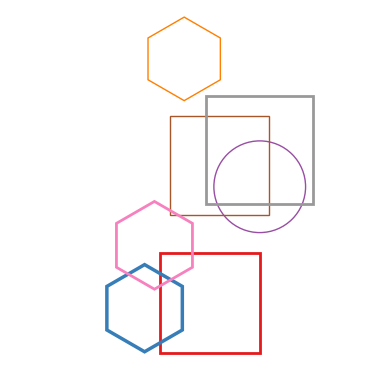[{"shape": "square", "thickness": 2, "radius": 0.64, "center": [0.545, 0.213]}, {"shape": "hexagon", "thickness": 2.5, "radius": 0.57, "center": [0.376, 0.2]}, {"shape": "circle", "thickness": 1, "radius": 0.6, "center": [0.675, 0.515]}, {"shape": "hexagon", "thickness": 1, "radius": 0.54, "center": [0.478, 0.847]}, {"shape": "square", "thickness": 1, "radius": 0.64, "center": [0.571, 0.57]}, {"shape": "hexagon", "thickness": 2, "radius": 0.57, "center": [0.401, 0.363]}, {"shape": "square", "thickness": 2, "radius": 0.7, "center": [0.673, 0.61]}]